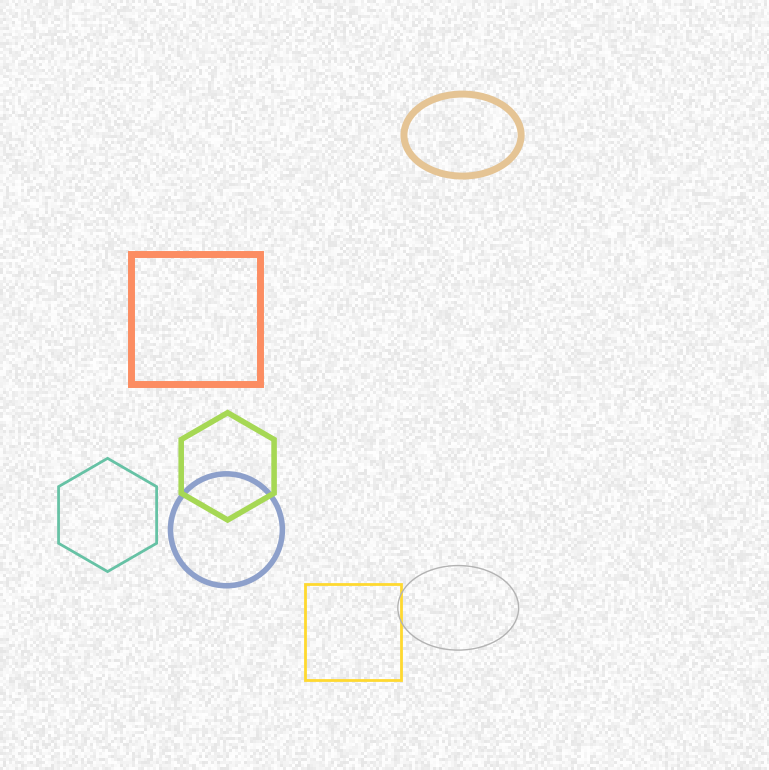[{"shape": "hexagon", "thickness": 1, "radius": 0.37, "center": [0.14, 0.331]}, {"shape": "square", "thickness": 2.5, "radius": 0.42, "center": [0.254, 0.586]}, {"shape": "circle", "thickness": 2, "radius": 0.36, "center": [0.294, 0.312]}, {"shape": "hexagon", "thickness": 2, "radius": 0.35, "center": [0.296, 0.394]}, {"shape": "square", "thickness": 1, "radius": 0.31, "center": [0.459, 0.179]}, {"shape": "oval", "thickness": 2.5, "radius": 0.38, "center": [0.601, 0.825]}, {"shape": "oval", "thickness": 0.5, "radius": 0.39, "center": [0.595, 0.211]}]